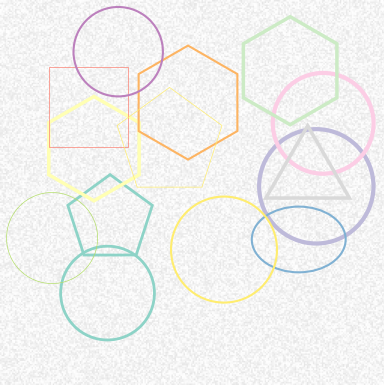[{"shape": "circle", "thickness": 2, "radius": 0.61, "center": [0.279, 0.239]}, {"shape": "pentagon", "thickness": 2, "radius": 0.58, "center": [0.286, 0.431]}, {"shape": "hexagon", "thickness": 2.5, "radius": 0.68, "center": [0.244, 0.614]}, {"shape": "circle", "thickness": 3, "radius": 0.74, "center": [0.822, 0.516]}, {"shape": "square", "thickness": 0.5, "radius": 0.51, "center": [0.229, 0.722]}, {"shape": "oval", "thickness": 1.5, "radius": 0.61, "center": [0.776, 0.378]}, {"shape": "hexagon", "thickness": 1.5, "radius": 0.74, "center": [0.488, 0.734]}, {"shape": "circle", "thickness": 0.5, "radius": 0.59, "center": [0.135, 0.382]}, {"shape": "circle", "thickness": 3, "radius": 0.65, "center": [0.839, 0.68]}, {"shape": "triangle", "thickness": 2.5, "radius": 0.63, "center": [0.799, 0.548]}, {"shape": "circle", "thickness": 1.5, "radius": 0.58, "center": [0.307, 0.866]}, {"shape": "hexagon", "thickness": 2.5, "radius": 0.7, "center": [0.754, 0.816]}, {"shape": "circle", "thickness": 1.5, "radius": 0.69, "center": [0.582, 0.352]}, {"shape": "pentagon", "thickness": 0.5, "radius": 0.72, "center": [0.44, 0.63]}]